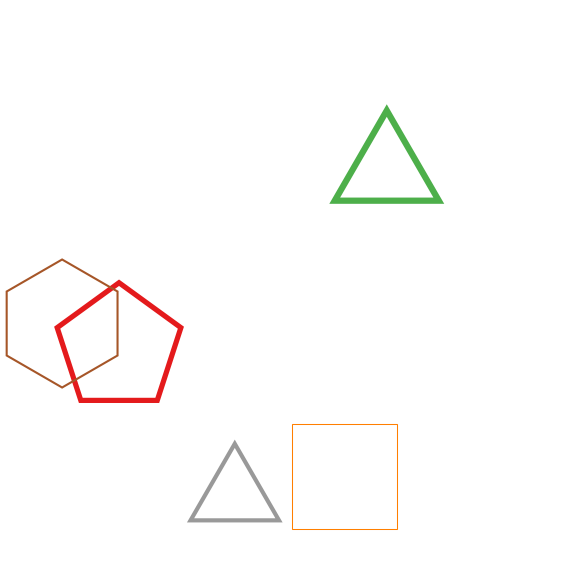[{"shape": "pentagon", "thickness": 2.5, "radius": 0.56, "center": [0.206, 0.397]}, {"shape": "triangle", "thickness": 3, "radius": 0.52, "center": [0.67, 0.704]}, {"shape": "square", "thickness": 0.5, "radius": 0.46, "center": [0.597, 0.174]}, {"shape": "hexagon", "thickness": 1, "radius": 0.55, "center": [0.108, 0.439]}, {"shape": "triangle", "thickness": 2, "radius": 0.44, "center": [0.407, 0.142]}]